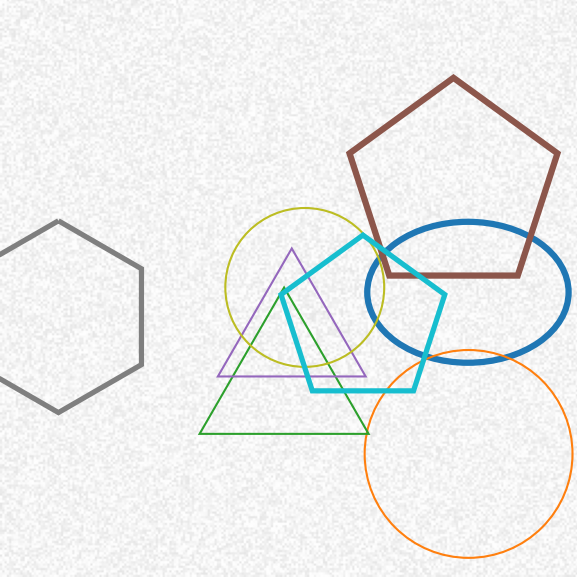[{"shape": "oval", "thickness": 3, "radius": 0.87, "center": [0.81, 0.493]}, {"shape": "circle", "thickness": 1, "radius": 0.9, "center": [0.811, 0.213]}, {"shape": "triangle", "thickness": 1, "radius": 0.84, "center": [0.492, 0.332]}, {"shape": "triangle", "thickness": 1, "radius": 0.74, "center": [0.505, 0.421]}, {"shape": "pentagon", "thickness": 3, "radius": 0.95, "center": [0.785, 0.675]}, {"shape": "hexagon", "thickness": 2.5, "radius": 0.83, "center": [0.101, 0.451]}, {"shape": "circle", "thickness": 1, "radius": 0.69, "center": [0.528, 0.501]}, {"shape": "pentagon", "thickness": 2.5, "radius": 0.75, "center": [0.628, 0.443]}]